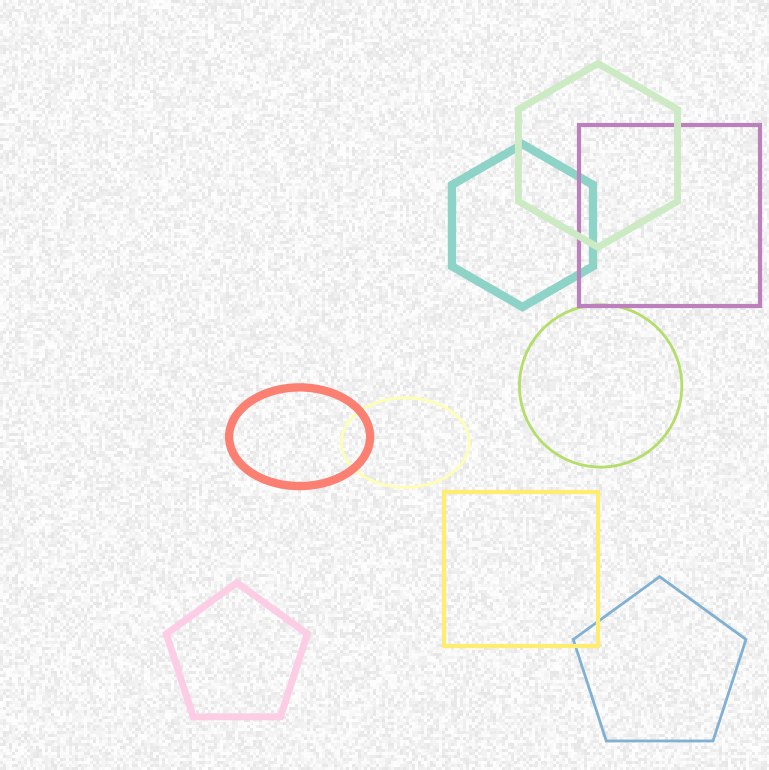[{"shape": "hexagon", "thickness": 3, "radius": 0.53, "center": [0.679, 0.707]}, {"shape": "oval", "thickness": 1, "radius": 0.42, "center": [0.526, 0.425]}, {"shape": "oval", "thickness": 3, "radius": 0.46, "center": [0.389, 0.433]}, {"shape": "pentagon", "thickness": 1, "radius": 0.59, "center": [0.857, 0.133]}, {"shape": "circle", "thickness": 1, "radius": 0.53, "center": [0.78, 0.499]}, {"shape": "pentagon", "thickness": 2.5, "radius": 0.48, "center": [0.308, 0.147]}, {"shape": "square", "thickness": 1.5, "radius": 0.59, "center": [0.87, 0.72]}, {"shape": "hexagon", "thickness": 2.5, "radius": 0.6, "center": [0.777, 0.798]}, {"shape": "square", "thickness": 1.5, "radius": 0.5, "center": [0.676, 0.261]}]